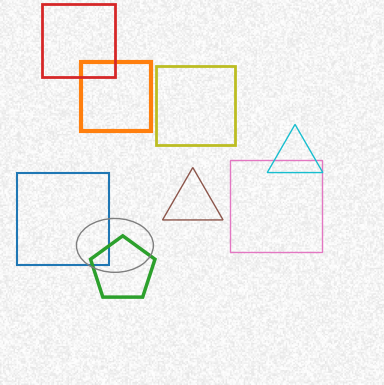[{"shape": "square", "thickness": 1.5, "radius": 0.6, "center": [0.164, 0.431]}, {"shape": "square", "thickness": 3, "radius": 0.45, "center": [0.301, 0.749]}, {"shape": "pentagon", "thickness": 2.5, "radius": 0.44, "center": [0.319, 0.299]}, {"shape": "square", "thickness": 2, "radius": 0.47, "center": [0.204, 0.895]}, {"shape": "triangle", "thickness": 1, "radius": 0.45, "center": [0.501, 0.474]}, {"shape": "square", "thickness": 1, "radius": 0.6, "center": [0.716, 0.465]}, {"shape": "oval", "thickness": 1, "radius": 0.5, "center": [0.298, 0.363]}, {"shape": "square", "thickness": 2, "radius": 0.51, "center": [0.508, 0.726]}, {"shape": "triangle", "thickness": 1, "radius": 0.42, "center": [0.766, 0.593]}]